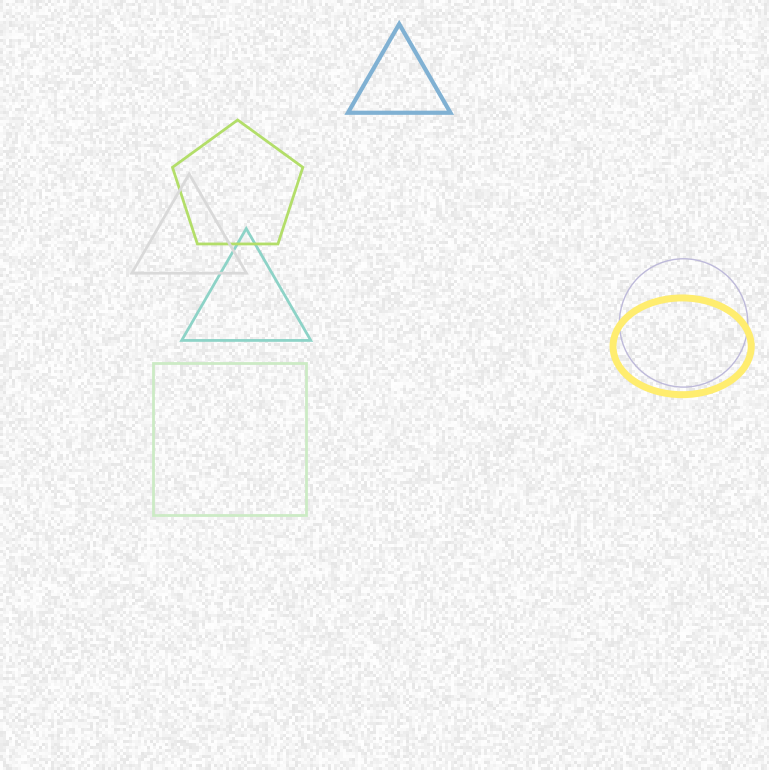[{"shape": "triangle", "thickness": 1, "radius": 0.48, "center": [0.32, 0.606]}, {"shape": "circle", "thickness": 0.5, "radius": 0.42, "center": [0.888, 0.581]}, {"shape": "triangle", "thickness": 1.5, "radius": 0.38, "center": [0.518, 0.892]}, {"shape": "pentagon", "thickness": 1, "radius": 0.45, "center": [0.309, 0.755]}, {"shape": "triangle", "thickness": 1, "radius": 0.43, "center": [0.246, 0.688]}, {"shape": "square", "thickness": 1, "radius": 0.49, "center": [0.298, 0.43]}, {"shape": "oval", "thickness": 2.5, "radius": 0.45, "center": [0.886, 0.55]}]